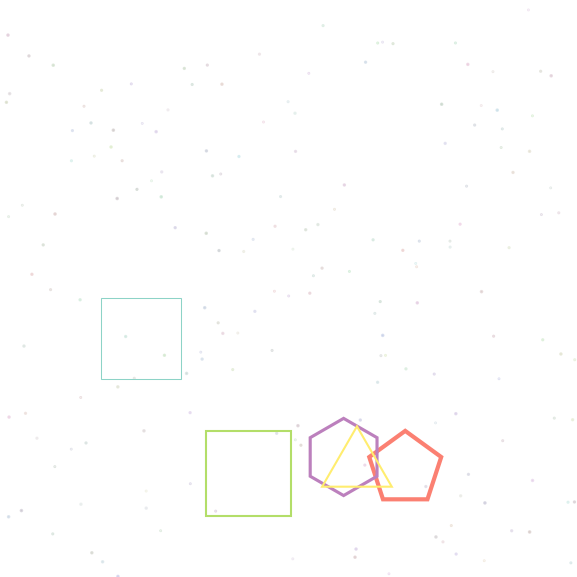[{"shape": "square", "thickness": 0.5, "radius": 0.35, "center": [0.244, 0.413]}, {"shape": "pentagon", "thickness": 2, "radius": 0.33, "center": [0.702, 0.188]}, {"shape": "square", "thickness": 1, "radius": 0.37, "center": [0.43, 0.179]}, {"shape": "hexagon", "thickness": 1.5, "radius": 0.33, "center": [0.595, 0.208]}, {"shape": "triangle", "thickness": 1, "radius": 0.35, "center": [0.618, 0.191]}]